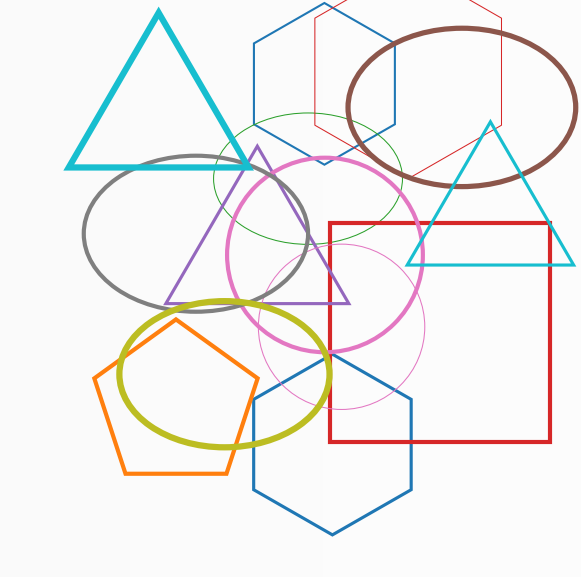[{"shape": "hexagon", "thickness": 1, "radius": 0.7, "center": [0.558, 0.854]}, {"shape": "hexagon", "thickness": 1.5, "radius": 0.78, "center": [0.572, 0.229]}, {"shape": "pentagon", "thickness": 2, "radius": 0.74, "center": [0.303, 0.298]}, {"shape": "oval", "thickness": 0.5, "radius": 0.81, "center": [0.53, 0.69]}, {"shape": "hexagon", "thickness": 0.5, "radius": 0.93, "center": [0.702, 0.875]}, {"shape": "square", "thickness": 2, "radius": 0.95, "center": [0.757, 0.423]}, {"shape": "triangle", "thickness": 1.5, "radius": 0.91, "center": [0.443, 0.564]}, {"shape": "oval", "thickness": 2.5, "radius": 0.98, "center": [0.795, 0.813]}, {"shape": "circle", "thickness": 0.5, "radius": 0.72, "center": [0.588, 0.433]}, {"shape": "circle", "thickness": 2, "radius": 0.84, "center": [0.559, 0.558]}, {"shape": "oval", "thickness": 2, "radius": 0.96, "center": [0.337, 0.594]}, {"shape": "oval", "thickness": 3, "radius": 0.9, "center": [0.386, 0.351]}, {"shape": "triangle", "thickness": 3, "radius": 0.89, "center": [0.273, 0.798]}, {"shape": "triangle", "thickness": 1.5, "radius": 0.83, "center": [0.844, 0.623]}]